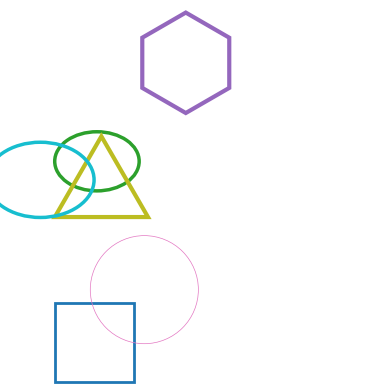[{"shape": "square", "thickness": 2, "radius": 0.52, "center": [0.246, 0.11]}, {"shape": "oval", "thickness": 2.5, "radius": 0.55, "center": [0.252, 0.581]}, {"shape": "hexagon", "thickness": 3, "radius": 0.65, "center": [0.483, 0.837]}, {"shape": "circle", "thickness": 0.5, "radius": 0.7, "center": [0.375, 0.248]}, {"shape": "triangle", "thickness": 3, "radius": 0.7, "center": [0.263, 0.506]}, {"shape": "oval", "thickness": 2.5, "radius": 0.7, "center": [0.105, 0.533]}]